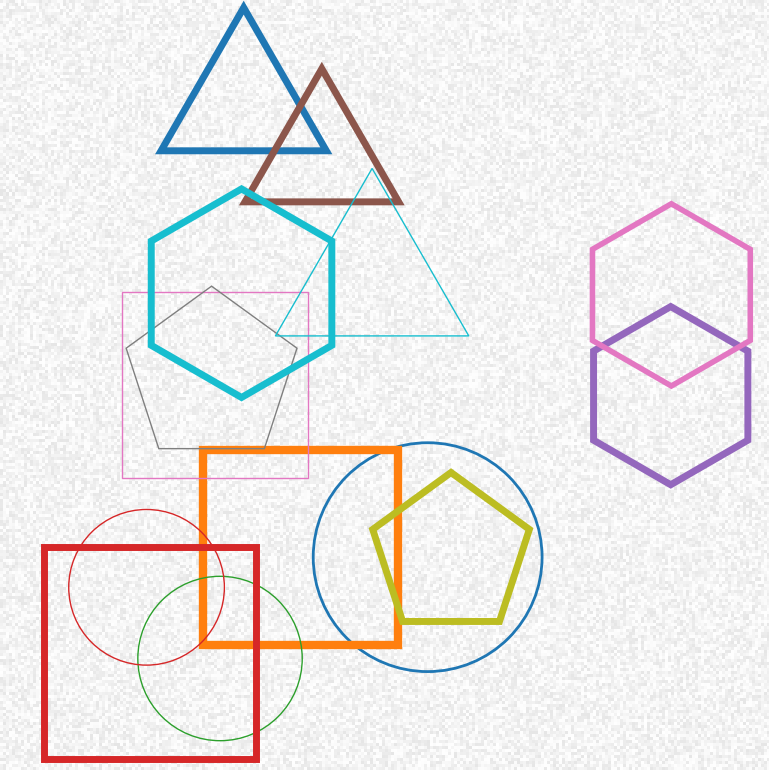[{"shape": "circle", "thickness": 1, "radius": 0.74, "center": [0.555, 0.276]}, {"shape": "triangle", "thickness": 2.5, "radius": 0.62, "center": [0.316, 0.866]}, {"shape": "square", "thickness": 3, "radius": 0.63, "center": [0.39, 0.29]}, {"shape": "circle", "thickness": 0.5, "radius": 0.53, "center": [0.286, 0.145]}, {"shape": "circle", "thickness": 0.5, "radius": 0.51, "center": [0.19, 0.237]}, {"shape": "square", "thickness": 2.5, "radius": 0.69, "center": [0.195, 0.152]}, {"shape": "hexagon", "thickness": 2.5, "radius": 0.58, "center": [0.871, 0.486]}, {"shape": "triangle", "thickness": 2.5, "radius": 0.58, "center": [0.418, 0.795]}, {"shape": "hexagon", "thickness": 2, "radius": 0.59, "center": [0.872, 0.617]}, {"shape": "square", "thickness": 0.5, "radius": 0.6, "center": [0.279, 0.5]}, {"shape": "pentagon", "thickness": 0.5, "radius": 0.58, "center": [0.275, 0.512]}, {"shape": "pentagon", "thickness": 2.5, "radius": 0.53, "center": [0.586, 0.279]}, {"shape": "triangle", "thickness": 0.5, "radius": 0.72, "center": [0.483, 0.636]}, {"shape": "hexagon", "thickness": 2.5, "radius": 0.68, "center": [0.314, 0.619]}]